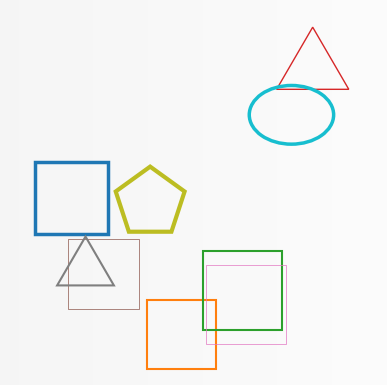[{"shape": "square", "thickness": 2.5, "radius": 0.47, "center": [0.185, 0.486]}, {"shape": "square", "thickness": 1.5, "radius": 0.45, "center": [0.468, 0.131]}, {"shape": "square", "thickness": 1.5, "radius": 0.51, "center": [0.627, 0.245]}, {"shape": "triangle", "thickness": 1, "radius": 0.54, "center": [0.807, 0.822]}, {"shape": "square", "thickness": 0.5, "radius": 0.46, "center": [0.267, 0.288]}, {"shape": "square", "thickness": 0.5, "radius": 0.51, "center": [0.636, 0.21]}, {"shape": "triangle", "thickness": 1.5, "radius": 0.42, "center": [0.221, 0.301]}, {"shape": "pentagon", "thickness": 3, "radius": 0.47, "center": [0.387, 0.474]}, {"shape": "oval", "thickness": 2.5, "radius": 0.54, "center": [0.752, 0.702]}]